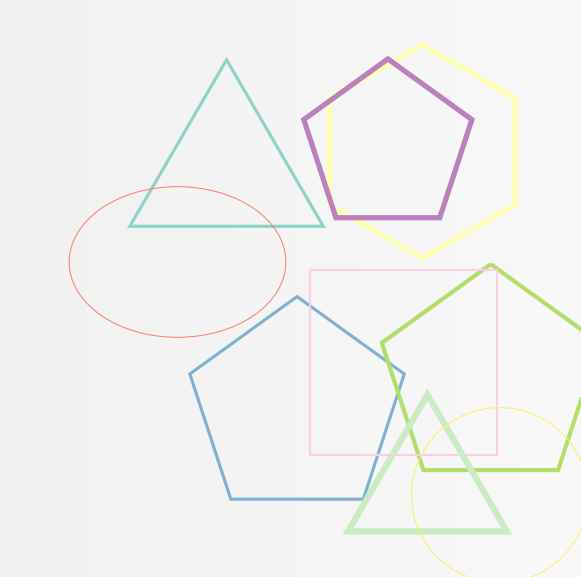[{"shape": "triangle", "thickness": 1.5, "radius": 0.96, "center": [0.39, 0.703]}, {"shape": "hexagon", "thickness": 2.5, "radius": 0.92, "center": [0.727, 0.737]}, {"shape": "oval", "thickness": 0.5, "radius": 0.93, "center": [0.305, 0.545]}, {"shape": "pentagon", "thickness": 1.5, "radius": 0.97, "center": [0.511, 0.292]}, {"shape": "pentagon", "thickness": 2, "radius": 0.99, "center": [0.844, 0.345]}, {"shape": "square", "thickness": 1, "radius": 0.8, "center": [0.694, 0.371]}, {"shape": "pentagon", "thickness": 2.5, "radius": 0.76, "center": [0.667, 0.745]}, {"shape": "triangle", "thickness": 3, "radius": 0.79, "center": [0.735, 0.158]}, {"shape": "circle", "thickness": 0.5, "radius": 0.76, "center": [0.86, 0.142]}]